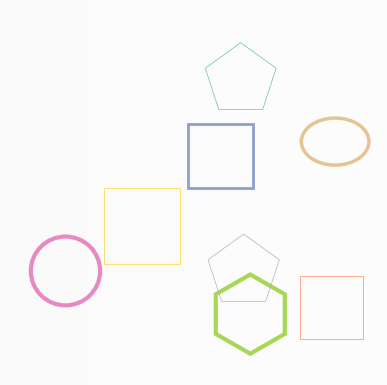[{"shape": "pentagon", "thickness": 0.5, "radius": 0.48, "center": [0.621, 0.793]}, {"shape": "square", "thickness": 0.5, "radius": 0.41, "center": [0.855, 0.2]}, {"shape": "square", "thickness": 2, "radius": 0.41, "center": [0.569, 0.595]}, {"shape": "circle", "thickness": 3, "radius": 0.45, "center": [0.169, 0.296]}, {"shape": "hexagon", "thickness": 3, "radius": 0.51, "center": [0.646, 0.184]}, {"shape": "square", "thickness": 0.5, "radius": 0.49, "center": [0.367, 0.413]}, {"shape": "oval", "thickness": 2.5, "radius": 0.44, "center": [0.865, 0.632]}, {"shape": "pentagon", "thickness": 0.5, "radius": 0.48, "center": [0.629, 0.295]}]